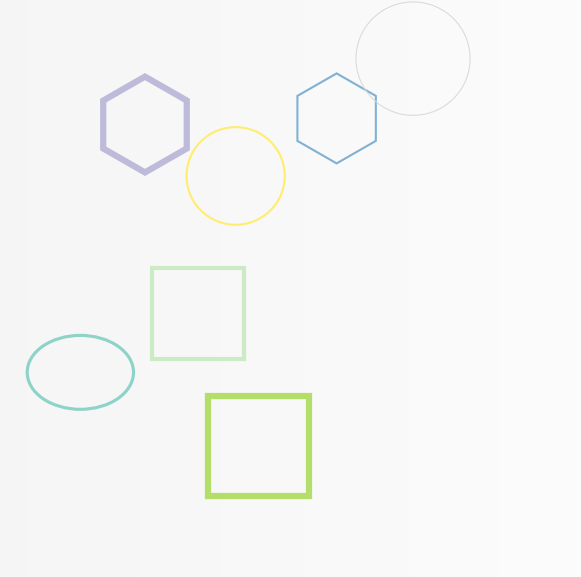[{"shape": "oval", "thickness": 1.5, "radius": 0.46, "center": [0.138, 0.354]}, {"shape": "hexagon", "thickness": 3, "radius": 0.41, "center": [0.249, 0.784]}, {"shape": "hexagon", "thickness": 1, "radius": 0.39, "center": [0.579, 0.794]}, {"shape": "square", "thickness": 3, "radius": 0.44, "center": [0.444, 0.227]}, {"shape": "circle", "thickness": 0.5, "radius": 0.49, "center": [0.711, 0.898]}, {"shape": "square", "thickness": 2, "radius": 0.39, "center": [0.34, 0.456]}, {"shape": "circle", "thickness": 1, "radius": 0.42, "center": [0.405, 0.694]}]